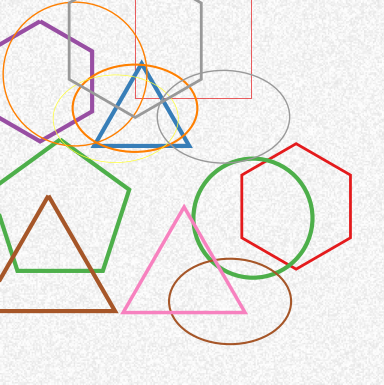[{"shape": "square", "thickness": 0.5, "radius": 0.75, "center": [0.501, 0.897]}, {"shape": "hexagon", "thickness": 2, "radius": 0.81, "center": [0.769, 0.464]}, {"shape": "triangle", "thickness": 3, "radius": 0.71, "center": [0.368, 0.692]}, {"shape": "circle", "thickness": 3, "radius": 0.77, "center": [0.657, 0.433]}, {"shape": "pentagon", "thickness": 3, "radius": 0.94, "center": [0.156, 0.449]}, {"shape": "hexagon", "thickness": 3, "radius": 0.78, "center": [0.104, 0.789]}, {"shape": "circle", "thickness": 1, "radius": 0.93, "center": [0.195, 0.808]}, {"shape": "oval", "thickness": 1.5, "radius": 0.81, "center": [0.351, 0.719]}, {"shape": "oval", "thickness": 0.5, "radius": 0.81, "center": [0.301, 0.692]}, {"shape": "oval", "thickness": 1.5, "radius": 0.79, "center": [0.598, 0.217]}, {"shape": "triangle", "thickness": 3, "radius": 1.0, "center": [0.126, 0.292]}, {"shape": "triangle", "thickness": 2.5, "radius": 0.91, "center": [0.478, 0.28]}, {"shape": "hexagon", "thickness": 2, "radius": 0.99, "center": [0.351, 0.893]}, {"shape": "oval", "thickness": 1, "radius": 0.86, "center": [0.58, 0.697]}]